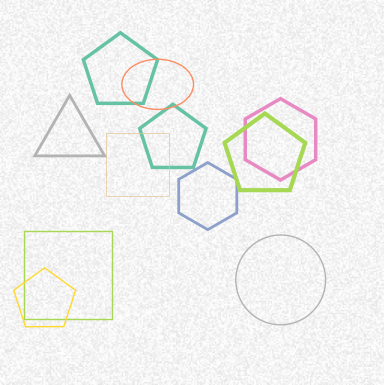[{"shape": "pentagon", "thickness": 2.5, "radius": 0.45, "center": [0.449, 0.638]}, {"shape": "pentagon", "thickness": 2.5, "radius": 0.51, "center": [0.313, 0.814]}, {"shape": "oval", "thickness": 1, "radius": 0.47, "center": [0.41, 0.781]}, {"shape": "hexagon", "thickness": 2, "radius": 0.44, "center": [0.54, 0.491]}, {"shape": "hexagon", "thickness": 2.5, "radius": 0.53, "center": [0.729, 0.638]}, {"shape": "pentagon", "thickness": 3, "radius": 0.55, "center": [0.688, 0.595]}, {"shape": "square", "thickness": 1, "radius": 0.57, "center": [0.176, 0.286]}, {"shape": "pentagon", "thickness": 1, "radius": 0.42, "center": [0.116, 0.22]}, {"shape": "square", "thickness": 0.5, "radius": 0.41, "center": [0.357, 0.573]}, {"shape": "triangle", "thickness": 2, "radius": 0.52, "center": [0.181, 0.648]}, {"shape": "circle", "thickness": 1, "radius": 0.58, "center": [0.729, 0.273]}]